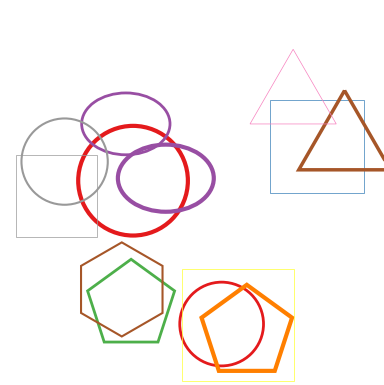[{"shape": "circle", "thickness": 2, "radius": 0.54, "center": [0.576, 0.158]}, {"shape": "circle", "thickness": 3, "radius": 0.71, "center": [0.346, 0.531]}, {"shape": "square", "thickness": 0.5, "radius": 0.61, "center": [0.824, 0.619]}, {"shape": "pentagon", "thickness": 2, "radius": 0.59, "center": [0.341, 0.208]}, {"shape": "oval", "thickness": 3, "radius": 0.62, "center": [0.431, 0.537]}, {"shape": "oval", "thickness": 2, "radius": 0.57, "center": [0.327, 0.678]}, {"shape": "pentagon", "thickness": 3, "radius": 0.62, "center": [0.641, 0.137]}, {"shape": "square", "thickness": 0.5, "radius": 0.73, "center": [0.618, 0.155]}, {"shape": "hexagon", "thickness": 1.5, "radius": 0.61, "center": [0.316, 0.248]}, {"shape": "triangle", "thickness": 2.5, "radius": 0.69, "center": [0.895, 0.628]}, {"shape": "triangle", "thickness": 0.5, "radius": 0.65, "center": [0.761, 0.743]}, {"shape": "square", "thickness": 0.5, "radius": 0.53, "center": [0.148, 0.491]}, {"shape": "circle", "thickness": 1.5, "radius": 0.56, "center": [0.168, 0.58]}]